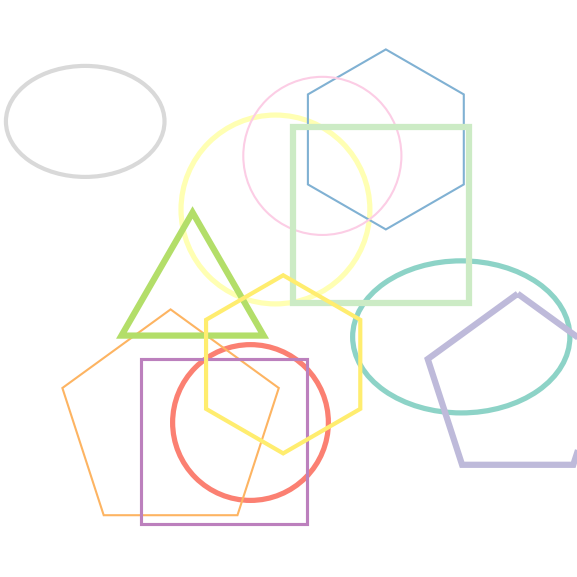[{"shape": "oval", "thickness": 2.5, "radius": 0.94, "center": [0.799, 0.416]}, {"shape": "circle", "thickness": 2.5, "radius": 0.82, "center": [0.477, 0.636]}, {"shape": "pentagon", "thickness": 3, "radius": 0.82, "center": [0.896, 0.327]}, {"shape": "circle", "thickness": 2.5, "radius": 0.67, "center": [0.434, 0.268]}, {"shape": "hexagon", "thickness": 1, "radius": 0.78, "center": [0.668, 0.758]}, {"shape": "pentagon", "thickness": 1, "radius": 0.99, "center": [0.295, 0.266]}, {"shape": "triangle", "thickness": 3, "radius": 0.71, "center": [0.333, 0.489]}, {"shape": "circle", "thickness": 1, "radius": 0.68, "center": [0.558, 0.729]}, {"shape": "oval", "thickness": 2, "radius": 0.69, "center": [0.148, 0.789]}, {"shape": "square", "thickness": 1.5, "radius": 0.72, "center": [0.388, 0.234]}, {"shape": "square", "thickness": 3, "radius": 0.76, "center": [0.659, 0.627]}, {"shape": "hexagon", "thickness": 2, "radius": 0.77, "center": [0.49, 0.368]}]